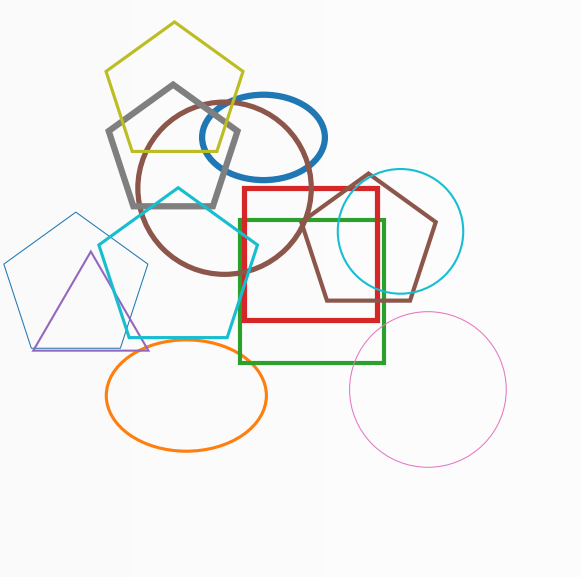[{"shape": "pentagon", "thickness": 0.5, "radius": 0.65, "center": [0.13, 0.502]}, {"shape": "oval", "thickness": 3, "radius": 0.53, "center": [0.453, 0.761]}, {"shape": "oval", "thickness": 1.5, "radius": 0.69, "center": [0.321, 0.314]}, {"shape": "square", "thickness": 2, "radius": 0.62, "center": [0.536, 0.494]}, {"shape": "square", "thickness": 2.5, "radius": 0.57, "center": [0.534, 0.559]}, {"shape": "triangle", "thickness": 1, "radius": 0.57, "center": [0.156, 0.449]}, {"shape": "circle", "thickness": 2.5, "radius": 0.75, "center": [0.386, 0.673]}, {"shape": "pentagon", "thickness": 2, "radius": 0.61, "center": [0.634, 0.577]}, {"shape": "circle", "thickness": 0.5, "radius": 0.67, "center": [0.736, 0.325]}, {"shape": "pentagon", "thickness": 3, "radius": 0.58, "center": [0.298, 0.736]}, {"shape": "pentagon", "thickness": 1.5, "radius": 0.62, "center": [0.3, 0.837]}, {"shape": "pentagon", "thickness": 1.5, "radius": 0.72, "center": [0.307, 0.531]}, {"shape": "circle", "thickness": 1, "radius": 0.54, "center": [0.689, 0.599]}]